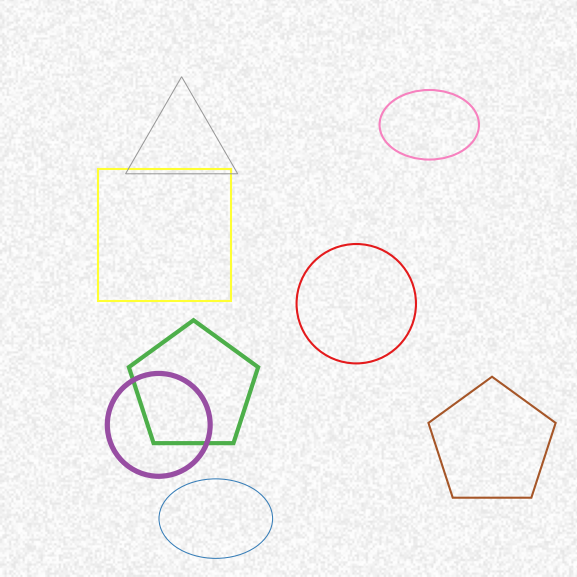[{"shape": "circle", "thickness": 1, "radius": 0.52, "center": [0.617, 0.473]}, {"shape": "oval", "thickness": 0.5, "radius": 0.49, "center": [0.374, 0.101]}, {"shape": "pentagon", "thickness": 2, "radius": 0.59, "center": [0.335, 0.327]}, {"shape": "circle", "thickness": 2.5, "radius": 0.45, "center": [0.275, 0.263]}, {"shape": "square", "thickness": 1, "radius": 0.57, "center": [0.285, 0.592]}, {"shape": "pentagon", "thickness": 1, "radius": 0.58, "center": [0.852, 0.231]}, {"shape": "oval", "thickness": 1, "radius": 0.43, "center": [0.743, 0.783]}, {"shape": "triangle", "thickness": 0.5, "radius": 0.56, "center": [0.314, 0.754]}]